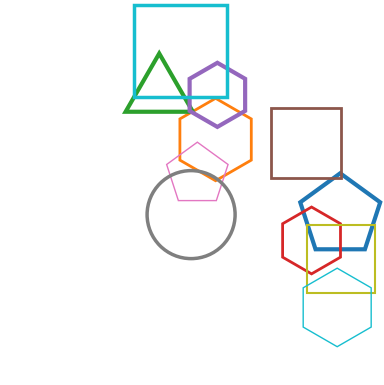[{"shape": "pentagon", "thickness": 3, "radius": 0.55, "center": [0.884, 0.441]}, {"shape": "hexagon", "thickness": 2, "radius": 0.54, "center": [0.56, 0.638]}, {"shape": "triangle", "thickness": 3, "radius": 0.5, "center": [0.414, 0.76]}, {"shape": "hexagon", "thickness": 2, "radius": 0.43, "center": [0.809, 0.375]}, {"shape": "hexagon", "thickness": 3, "radius": 0.42, "center": [0.565, 0.754]}, {"shape": "square", "thickness": 2, "radius": 0.46, "center": [0.795, 0.629]}, {"shape": "pentagon", "thickness": 1, "radius": 0.42, "center": [0.513, 0.547]}, {"shape": "circle", "thickness": 2.5, "radius": 0.57, "center": [0.496, 0.443]}, {"shape": "square", "thickness": 1.5, "radius": 0.44, "center": [0.886, 0.328]}, {"shape": "hexagon", "thickness": 1, "radius": 0.51, "center": [0.876, 0.201]}, {"shape": "square", "thickness": 2.5, "radius": 0.6, "center": [0.469, 0.868]}]